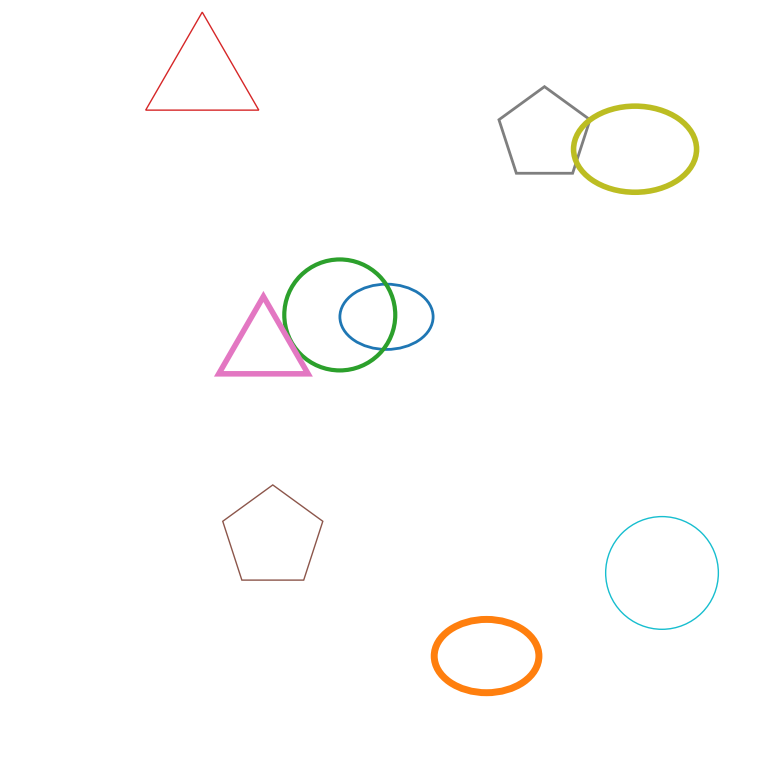[{"shape": "oval", "thickness": 1, "radius": 0.3, "center": [0.502, 0.589]}, {"shape": "oval", "thickness": 2.5, "radius": 0.34, "center": [0.632, 0.148]}, {"shape": "circle", "thickness": 1.5, "radius": 0.36, "center": [0.441, 0.591]}, {"shape": "triangle", "thickness": 0.5, "radius": 0.42, "center": [0.263, 0.899]}, {"shape": "pentagon", "thickness": 0.5, "radius": 0.34, "center": [0.354, 0.302]}, {"shape": "triangle", "thickness": 2, "radius": 0.33, "center": [0.342, 0.548]}, {"shape": "pentagon", "thickness": 1, "radius": 0.31, "center": [0.707, 0.825]}, {"shape": "oval", "thickness": 2, "radius": 0.4, "center": [0.825, 0.806]}, {"shape": "circle", "thickness": 0.5, "radius": 0.37, "center": [0.86, 0.256]}]